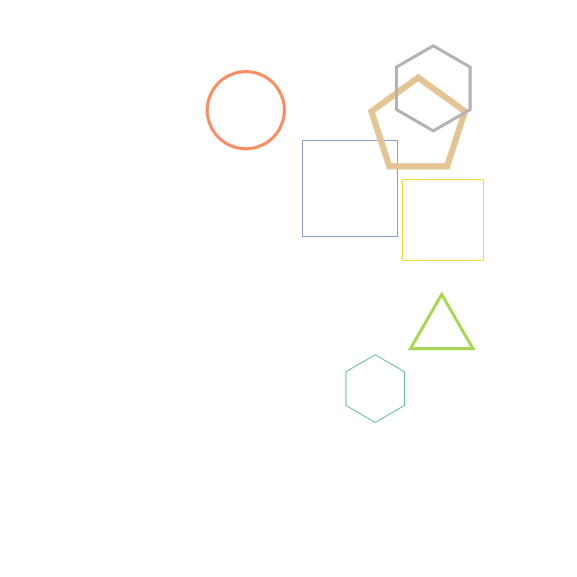[{"shape": "hexagon", "thickness": 0.5, "radius": 0.29, "center": [0.65, 0.326]}, {"shape": "circle", "thickness": 1.5, "radius": 0.33, "center": [0.426, 0.808]}, {"shape": "square", "thickness": 0.5, "radius": 0.41, "center": [0.606, 0.674]}, {"shape": "triangle", "thickness": 1.5, "radius": 0.31, "center": [0.765, 0.427]}, {"shape": "square", "thickness": 0.5, "radius": 0.35, "center": [0.766, 0.618]}, {"shape": "pentagon", "thickness": 3, "radius": 0.43, "center": [0.724, 0.78]}, {"shape": "hexagon", "thickness": 1.5, "radius": 0.37, "center": [0.75, 0.846]}]